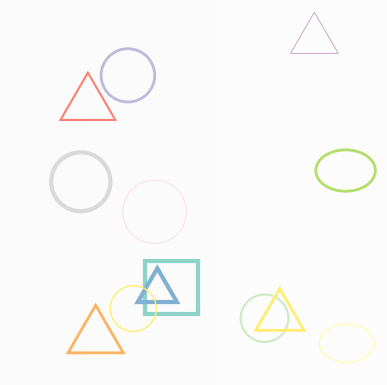[{"shape": "square", "thickness": 3, "radius": 0.34, "center": [0.443, 0.253]}, {"shape": "oval", "thickness": 1, "radius": 0.35, "center": [0.895, 0.108]}, {"shape": "circle", "thickness": 2, "radius": 0.35, "center": [0.33, 0.804]}, {"shape": "triangle", "thickness": 1.5, "radius": 0.41, "center": [0.227, 0.729]}, {"shape": "triangle", "thickness": 3, "radius": 0.29, "center": [0.406, 0.245]}, {"shape": "triangle", "thickness": 2, "radius": 0.41, "center": [0.247, 0.125]}, {"shape": "oval", "thickness": 2, "radius": 0.38, "center": [0.892, 0.557]}, {"shape": "circle", "thickness": 0.5, "radius": 0.41, "center": [0.399, 0.45]}, {"shape": "circle", "thickness": 3, "radius": 0.38, "center": [0.209, 0.528]}, {"shape": "triangle", "thickness": 0.5, "radius": 0.36, "center": [0.811, 0.897]}, {"shape": "circle", "thickness": 1.5, "radius": 0.31, "center": [0.683, 0.173]}, {"shape": "circle", "thickness": 1, "radius": 0.3, "center": [0.344, 0.198]}, {"shape": "triangle", "thickness": 2, "radius": 0.36, "center": [0.722, 0.178]}]